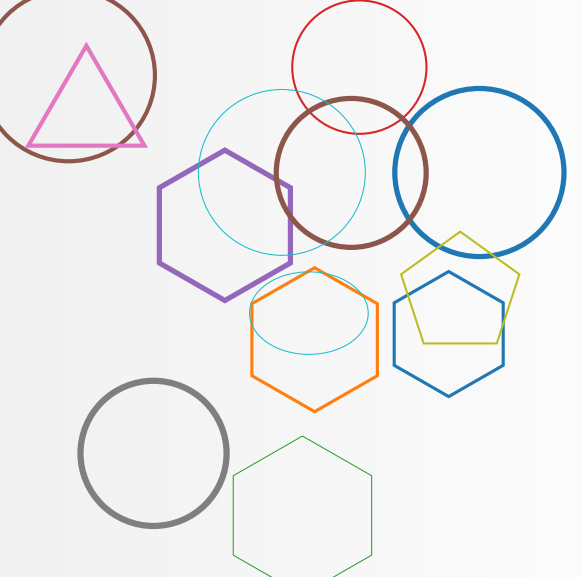[{"shape": "hexagon", "thickness": 1.5, "radius": 0.54, "center": [0.772, 0.421]}, {"shape": "circle", "thickness": 2.5, "radius": 0.73, "center": [0.825, 0.7]}, {"shape": "hexagon", "thickness": 1.5, "radius": 0.62, "center": [0.541, 0.411]}, {"shape": "hexagon", "thickness": 0.5, "radius": 0.69, "center": [0.52, 0.107]}, {"shape": "circle", "thickness": 1, "radius": 0.58, "center": [0.618, 0.883]}, {"shape": "hexagon", "thickness": 2.5, "radius": 0.65, "center": [0.387, 0.609]}, {"shape": "circle", "thickness": 2.5, "radius": 0.64, "center": [0.604, 0.7]}, {"shape": "circle", "thickness": 2, "radius": 0.74, "center": [0.118, 0.869]}, {"shape": "triangle", "thickness": 2, "radius": 0.58, "center": [0.149, 0.805]}, {"shape": "circle", "thickness": 3, "radius": 0.63, "center": [0.264, 0.214]}, {"shape": "pentagon", "thickness": 1, "radius": 0.54, "center": [0.792, 0.491]}, {"shape": "oval", "thickness": 0.5, "radius": 0.51, "center": [0.531, 0.457]}, {"shape": "circle", "thickness": 0.5, "radius": 0.72, "center": [0.485, 0.701]}]